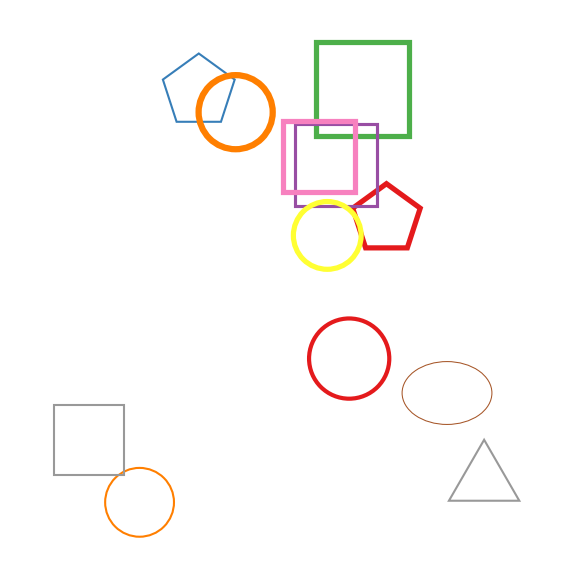[{"shape": "circle", "thickness": 2, "radius": 0.35, "center": [0.605, 0.378]}, {"shape": "pentagon", "thickness": 2.5, "radius": 0.31, "center": [0.669, 0.62]}, {"shape": "pentagon", "thickness": 1, "radius": 0.33, "center": [0.344, 0.841]}, {"shape": "square", "thickness": 2.5, "radius": 0.4, "center": [0.628, 0.845]}, {"shape": "square", "thickness": 1.5, "radius": 0.35, "center": [0.582, 0.713]}, {"shape": "circle", "thickness": 1, "radius": 0.3, "center": [0.242, 0.129]}, {"shape": "circle", "thickness": 3, "radius": 0.32, "center": [0.408, 0.805]}, {"shape": "circle", "thickness": 2.5, "radius": 0.29, "center": [0.567, 0.591]}, {"shape": "oval", "thickness": 0.5, "radius": 0.39, "center": [0.774, 0.319]}, {"shape": "square", "thickness": 2.5, "radius": 0.31, "center": [0.553, 0.728]}, {"shape": "square", "thickness": 1, "radius": 0.3, "center": [0.155, 0.237]}, {"shape": "triangle", "thickness": 1, "radius": 0.35, "center": [0.838, 0.167]}]